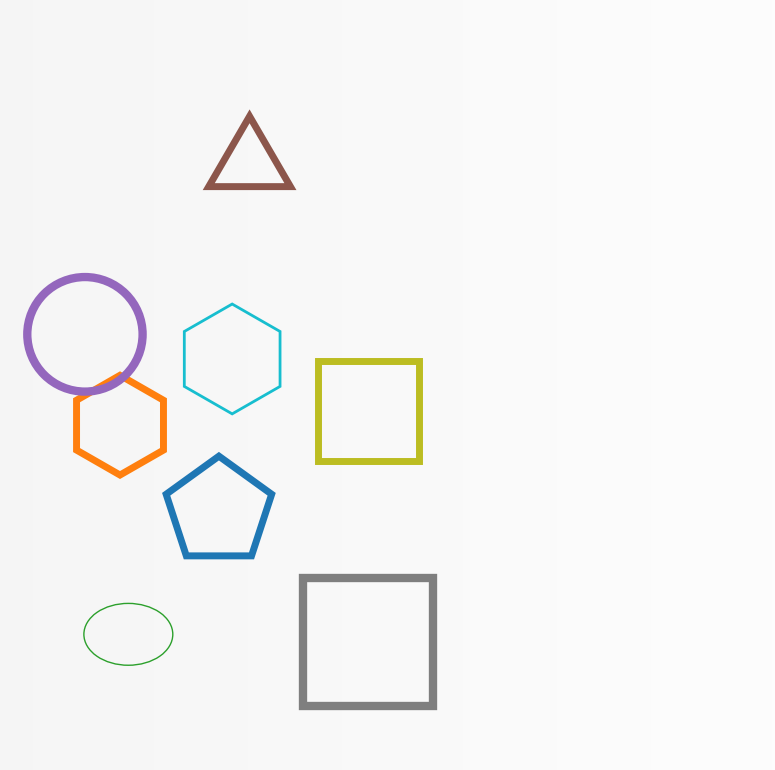[{"shape": "pentagon", "thickness": 2.5, "radius": 0.36, "center": [0.282, 0.336]}, {"shape": "hexagon", "thickness": 2.5, "radius": 0.32, "center": [0.155, 0.448]}, {"shape": "oval", "thickness": 0.5, "radius": 0.29, "center": [0.166, 0.176]}, {"shape": "circle", "thickness": 3, "radius": 0.37, "center": [0.11, 0.566]}, {"shape": "triangle", "thickness": 2.5, "radius": 0.3, "center": [0.322, 0.788]}, {"shape": "square", "thickness": 3, "radius": 0.42, "center": [0.475, 0.166]}, {"shape": "square", "thickness": 2.5, "radius": 0.33, "center": [0.475, 0.466]}, {"shape": "hexagon", "thickness": 1, "radius": 0.36, "center": [0.3, 0.534]}]